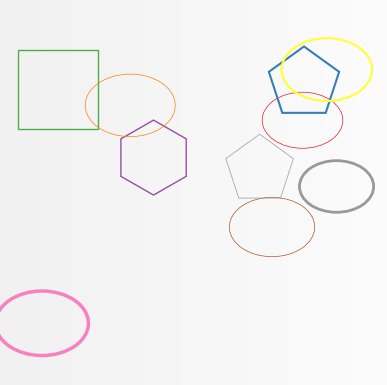[{"shape": "oval", "thickness": 0.5, "radius": 0.52, "center": [0.781, 0.688]}, {"shape": "pentagon", "thickness": 1.5, "radius": 0.48, "center": [0.785, 0.784]}, {"shape": "square", "thickness": 1, "radius": 0.51, "center": [0.15, 0.767]}, {"shape": "hexagon", "thickness": 1, "radius": 0.49, "center": [0.396, 0.591]}, {"shape": "oval", "thickness": 0.5, "radius": 0.58, "center": [0.336, 0.726]}, {"shape": "oval", "thickness": 1.5, "radius": 0.58, "center": [0.844, 0.819]}, {"shape": "oval", "thickness": 0.5, "radius": 0.55, "center": [0.702, 0.41]}, {"shape": "oval", "thickness": 2.5, "radius": 0.6, "center": [0.108, 0.16]}, {"shape": "pentagon", "thickness": 0.5, "radius": 0.46, "center": [0.67, 0.56]}, {"shape": "oval", "thickness": 2, "radius": 0.48, "center": [0.869, 0.516]}]